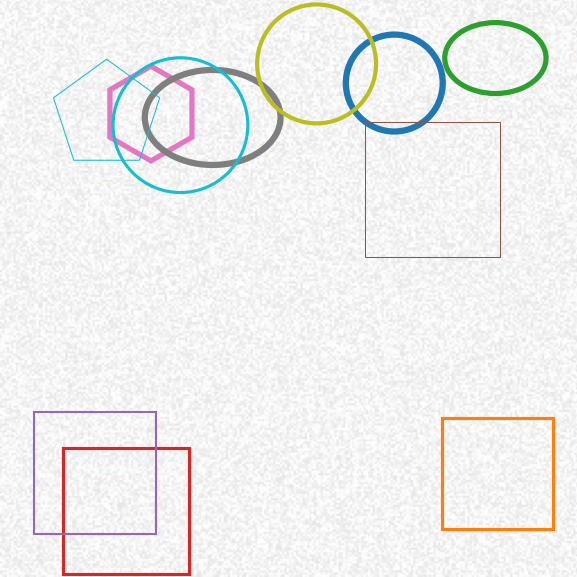[{"shape": "circle", "thickness": 3, "radius": 0.42, "center": [0.683, 0.855]}, {"shape": "square", "thickness": 1.5, "radius": 0.48, "center": [0.862, 0.179]}, {"shape": "oval", "thickness": 2.5, "radius": 0.44, "center": [0.858, 0.899]}, {"shape": "square", "thickness": 1.5, "radius": 0.55, "center": [0.218, 0.114]}, {"shape": "square", "thickness": 1, "radius": 0.53, "center": [0.165, 0.18]}, {"shape": "square", "thickness": 0.5, "radius": 0.58, "center": [0.749, 0.671]}, {"shape": "hexagon", "thickness": 2.5, "radius": 0.41, "center": [0.261, 0.803]}, {"shape": "oval", "thickness": 3, "radius": 0.59, "center": [0.368, 0.796]}, {"shape": "circle", "thickness": 2, "radius": 0.51, "center": [0.548, 0.888]}, {"shape": "pentagon", "thickness": 0.5, "radius": 0.48, "center": [0.185, 0.8]}, {"shape": "circle", "thickness": 1.5, "radius": 0.58, "center": [0.312, 0.782]}]